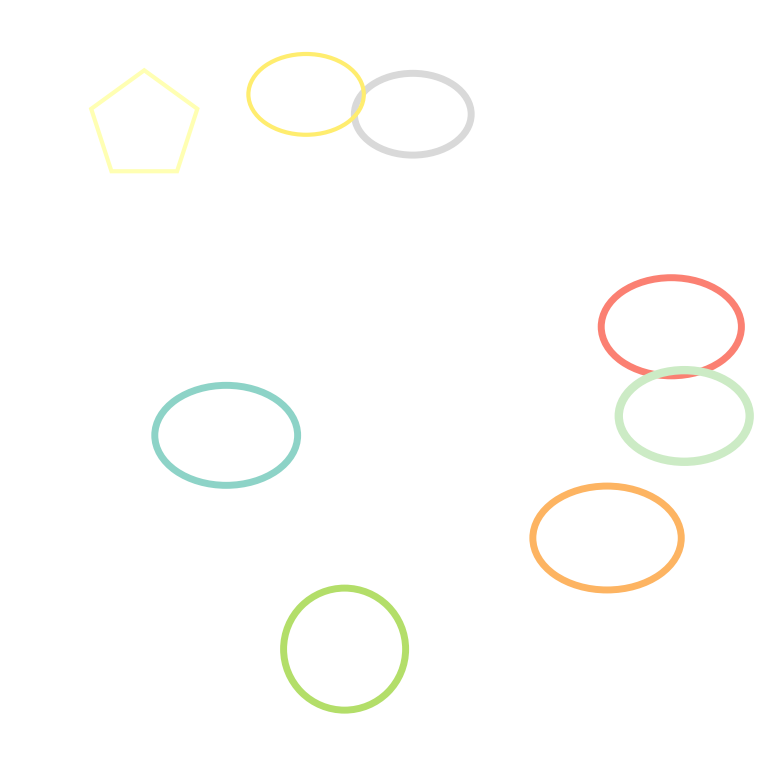[{"shape": "oval", "thickness": 2.5, "radius": 0.46, "center": [0.294, 0.435]}, {"shape": "pentagon", "thickness": 1.5, "radius": 0.36, "center": [0.187, 0.836]}, {"shape": "oval", "thickness": 2.5, "radius": 0.46, "center": [0.872, 0.576]}, {"shape": "oval", "thickness": 2.5, "radius": 0.48, "center": [0.788, 0.301]}, {"shape": "circle", "thickness": 2.5, "radius": 0.4, "center": [0.448, 0.157]}, {"shape": "oval", "thickness": 2.5, "radius": 0.38, "center": [0.536, 0.852]}, {"shape": "oval", "thickness": 3, "radius": 0.43, "center": [0.889, 0.46]}, {"shape": "oval", "thickness": 1.5, "radius": 0.37, "center": [0.398, 0.877]}]